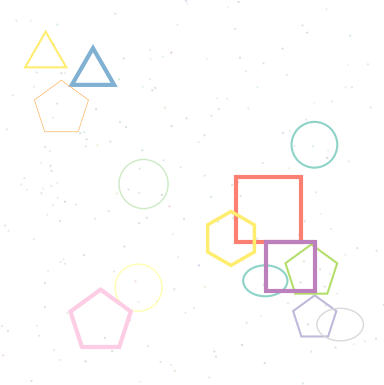[{"shape": "oval", "thickness": 1.5, "radius": 0.29, "center": [0.689, 0.271]}, {"shape": "circle", "thickness": 1.5, "radius": 0.3, "center": [0.817, 0.624]}, {"shape": "circle", "thickness": 1, "radius": 0.31, "center": [0.36, 0.253]}, {"shape": "pentagon", "thickness": 1.5, "radius": 0.3, "center": [0.818, 0.174]}, {"shape": "square", "thickness": 3, "radius": 0.42, "center": [0.698, 0.455]}, {"shape": "triangle", "thickness": 3, "radius": 0.32, "center": [0.242, 0.811]}, {"shape": "pentagon", "thickness": 0.5, "radius": 0.37, "center": [0.16, 0.718]}, {"shape": "pentagon", "thickness": 1.5, "radius": 0.35, "center": [0.809, 0.294]}, {"shape": "pentagon", "thickness": 3, "radius": 0.41, "center": [0.261, 0.165]}, {"shape": "oval", "thickness": 1, "radius": 0.3, "center": [0.884, 0.157]}, {"shape": "square", "thickness": 3, "radius": 0.32, "center": [0.754, 0.308]}, {"shape": "circle", "thickness": 1, "radius": 0.32, "center": [0.373, 0.522]}, {"shape": "triangle", "thickness": 1.5, "radius": 0.31, "center": [0.119, 0.856]}, {"shape": "hexagon", "thickness": 2.5, "radius": 0.35, "center": [0.6, 0.381]}]